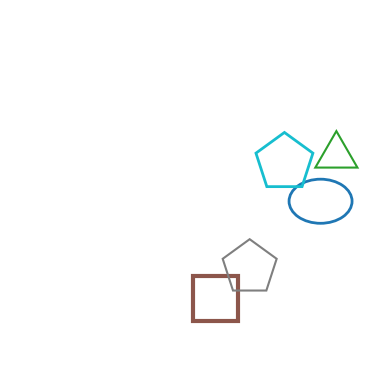[{"shape": "oval", "thickness": 2, "radius": 0.41, "center": [0.833, 0.477]}, {"shape": "triangle", "thickness": 1.5, "radius": 0.32, "center": [0.874, 0.596]}, {"shape": "square", "thickness": 3, "radius": 0.29, "center": [0.56, 0.225]}, {"shape": "pentagon", "thickness": 1.5, "radius": 0.37, "center": [0.649, 0.305]}, {"shape": "pentagon", "thickness": 2, "radius": 0.39, "center": [0.739, 0.578]}]